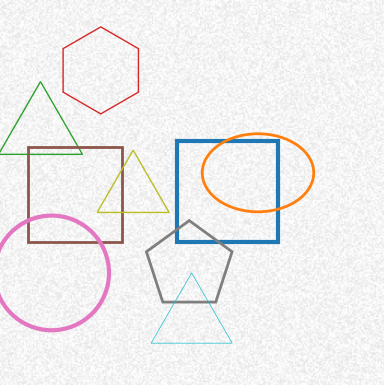[{"shape": "square", "thickness": 3, "radius": 0.66, "center": [0.591, 0.503]}, {"shape": "oval", "thickness": 2, "radius": 0.72, "center": [0.67, 0.551]}, {"shape": "triangle", "thickness": 1, "radius": 0.63, "center": [0.105, 0.662]}, {"shape": "hexagon", "thickness": 1, "radius": 0.56, "center": [0.262, 0.817]}, {"shape": "square", "thickness": 2, "radius": 0.61, "center": [0.195, 0.495]}, {"shape": "circle", "thickness": 3, "radius": 0.74, "center": [0.134, 0.291]}, {"shape": "pentagon", "thickness": 2, "radius": 0.58, "center": [0.492, 0.31]}, {"shape": "triangle", "thickness": 1, "radius": 0.54, "center": [0.346, 0.502]}, {"shape": "triangle", "thickness": 0.5, "radius": 0.61, "center": [0.498, 0.169]}]